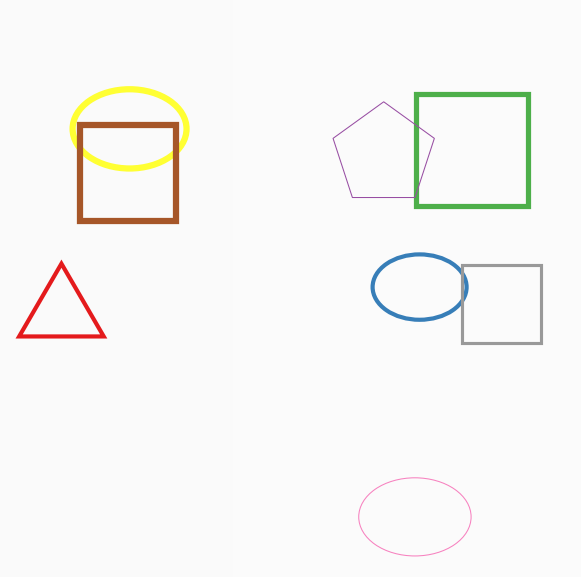[{"shape": "triangle", "thickness": 2, "radius": 0.42, "center": [0.106, 0.459]}, {"shape": "oval", "thickness": 2, "radius": 0.4, "center": [0.722, 0.502]}, {"shape": "square", "thickness": 2.5, "radius": 0.48, "center": [0.812, 0.739]}, {"shape": "pentagon", "thickness": 0.5, "radius": 0.46, "center": [0.66, 0.731]}, {"shape": "oval", "thickness": 3, "radius": 0.49, "center": [0.223, 0.776]}, {"shape": "square", "thickness": 3, "radius": 0.41, "center": [0.22, 0.699]}, {"shape": "oval", "thickness": 0.5, "radius": 0.48, "center": [0.714, 0.104]}, {"shape": "square", "thickness": 1.5, "radius": 0.34, "center": [0.862, 0.472]}]